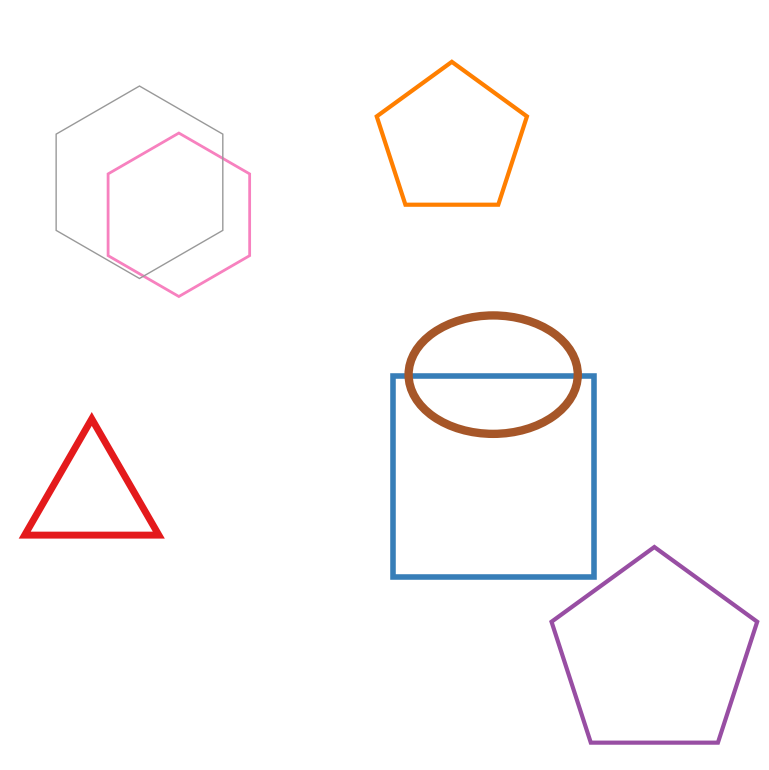[{"shape": "triangle", "thickness": 2.5, "radius": 0.5, "center": [0.119, 0.355]}, {"shape": "square", "thickness": 2, "radius": 0.65, "center": [0.641, 0.382]}, {"shape": "pentagon", "thickness": 1.5, "radius": 0.7, "center": [0.85, 0.149]}, {"shape": "pentagon", "thickness": 1.5, "radius": 0.51, "center": [0.587, 0.817]}, {"shape": "oval", "thickness": 3, "radius": 0.55, "center": [0.641, 0.513]}, {"shape": "hexagon", "thickness": 1, "radius": 0.53, "center": [0.232, 0.721]}, {"shape": "hexagon", "thickness": 0.5, "radius": 0.62, "center": [0.181, 0.763]}]